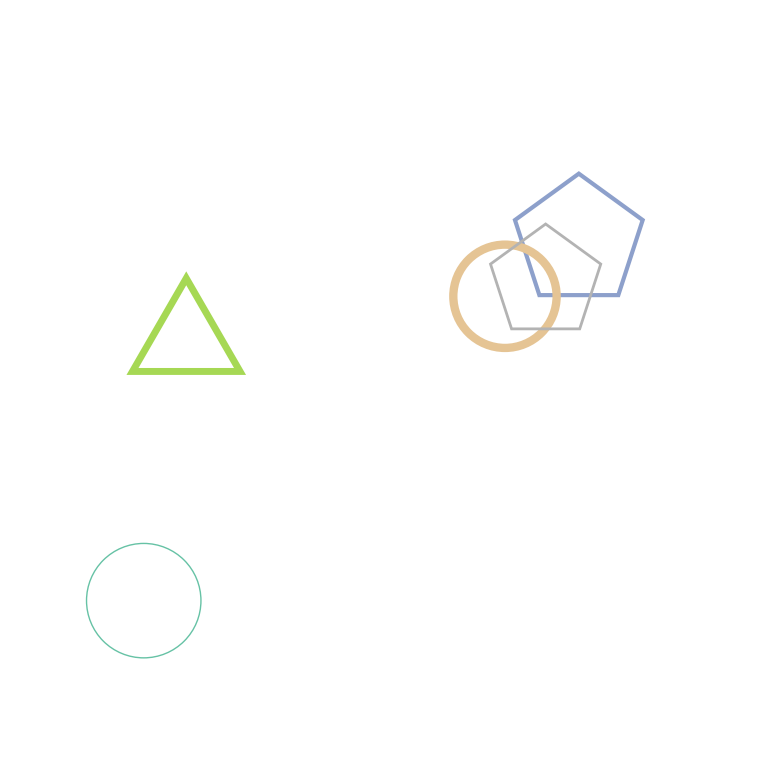[{"shape": "circle", "thickness": 0.5, "radius": 0.37, "center": [0.187, 0.22]}, {"shape": "pentagon", "thickness": 1.5, "radius": 0.44, "center": [0.752, 0.687]}, {"shape": "triangle", "thickness": 2.5, "radius": 0.4, "center": [0.242, 0.558]}, {"shape": "circle", "thickness": 3, "radius": 0.34, "center": [0.656, 0.615]}, {"shape": "pentagon", "thickness": 1, "radius": 0.38, "center": [0.709, 0.634]}]